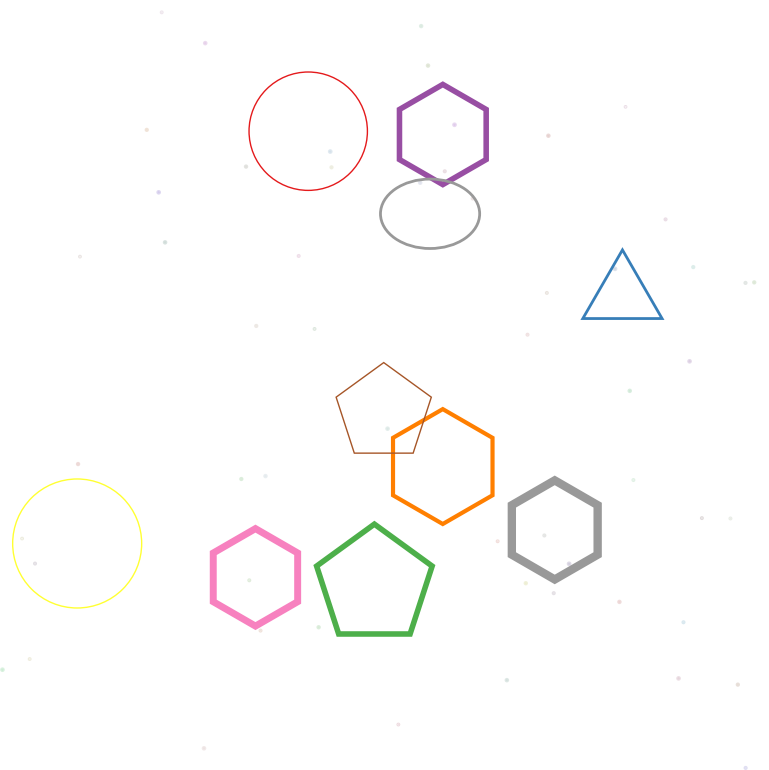[{"shape": "circle", "thickness": 0.5, "radius": 0.38, "center": [0.4, 0.83]}, {"shape": "triangle", "thickness": 1, "radius": 0.3, "center": [0.808, 0.616]}, {"shape": "pentagon", "thickness": 2, "radius": 0.39, "center": [0.486, 0.24]}, {"shape": "hexagon", "thickness": 2, "radius": 0.33, "center": [0.575, 0.825]}, {"shape": "hexagon", "thickness": 1.5, "radius": 0.37, "center": [0.575, 0.394]}, {"shape": "circle", "thickness": 0.5, "radius": 0.42, "center": [0.1, 0.294]}, {"shape": "pentagon", "thickness": 0.5, "radius": 0.32, "center": [0.498, 0.464]}, {"shape": "hexagon", "thickness": 2.5, "radius": 0.32, "center": [0.332, 0.25]}, {"shape": "oval", "thickness": 1, "radius": 0.32, "center": [0.559, 0.722]}, {"shape": "hexagon", "thickness": 3, "radius": 0.32, "center": [0.72, 0.312]}]